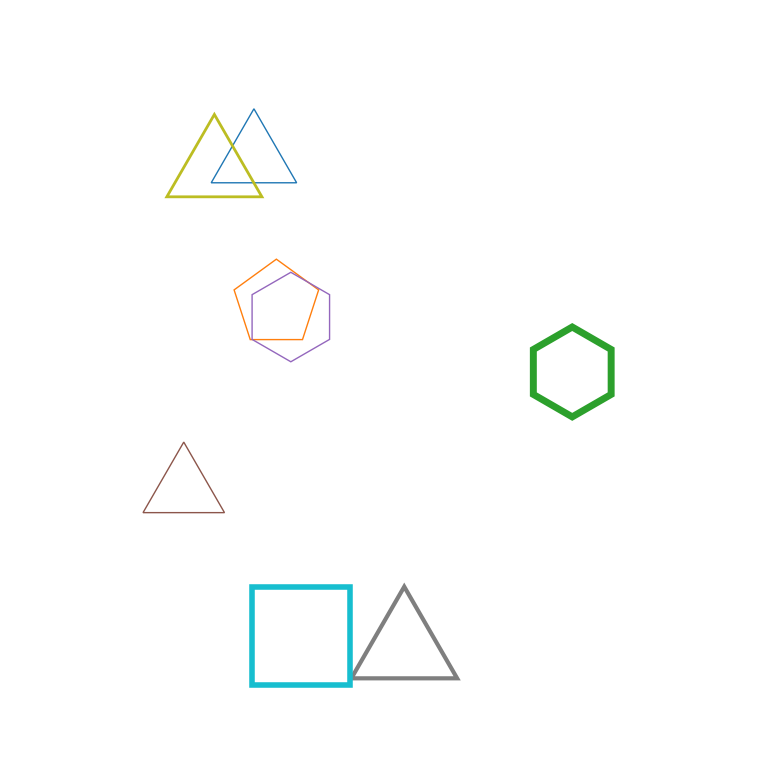[{"shape": "triangle", "thickness": 0.5, "radius": 0.32, "center": [0.33, 0.795]}, {"shape": "pentagon", "thickness": 0.5, "radius": 0.29, "center": [0.359, 0.606]}, {"shape": "hexagon", "thickness": 2.5, "radius": 0.29, "center": [0.743, 0.517]}, {"shape": "hexagon", "thickness": 0.5, "radius": 0.29, "center": [0.378, 0.588]}, {"shape": "triangle", "thickness": 0.5, "radius": 0.31, "center": [0.239, 0.365]}, {"shape": "triangle", "thickness": 1.5, "radius": 0.4, "center": [0.525, 0.159]}, {"shape": "triangle", "thickness": 1, "radius": 0.36, "center": [0.278, 0.78]}, {"shape": "square", "thickness": 2, "radius": 0.32, "center": [0.391, 0.174]}]